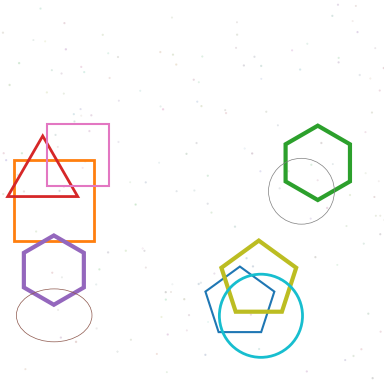[{"shape": "pentagon", "thickness": 1.5, "radius": 0.47, "center": [0.623, 0.214]}, {"shape": "square", "thickness": 2, "radius": 0.52, "center": [0.14, 0.48]}, {"shape": "hexagon", "thickness": 3, "radius": 0.48, "center": [0.825, 0.577]}, {"shape": "triangle", "thickness": 2, "radius": 0.52, "center": [0.111, 0.542]}, {"shape": "hexagon", "thickness": 3, "radius": 0.45, "center": [0.14, 0.298]}, {"shape": "oval", "thickness": 0.5, "radius": 0.49, "center": [0.141, 0.181]}, {"shape": "square", "thickness": 1.5, "radius": 0.41, "center": [0.202, 0.598]}, {"shape": "circle", "thickness": 0.5, "radius": 0.43, "center": [0.783, 0.503]}, {"shape": "pentagon", "thickness": 3, "radius": 0.51, "center": [0.672, 0.273]}, {"shape": "circle", "thickness": 2, "radius": 0.54, "center": [0.678, 0.18]}]